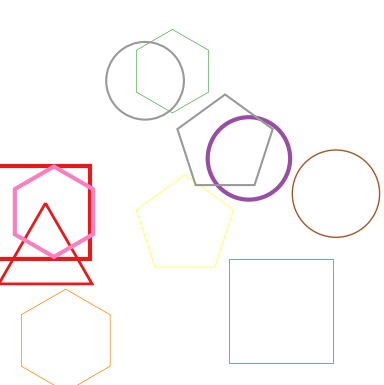[{"shape": "square", "thickness": 3, "radius": 0.6, "center": [0.112, 0.449]}, {"shape": "triangle", "thickness": 2, "radius": 0.7, "center": [0.118, 0.332]}, {"shape": "square", "thickness": 0.5, "radius": 0.67, "center": [0.729, 0.193]}, {"shape": "hexagon", "thickness": 0.5, "radius": 0.54, "center": [0.448, 0.815]}, {"shape": "circle", "thickness": 3, "radius": 0.54, "center": [0.647, 0.589]}, {"shape": "hexagon", "thickness": 0.5, "radius": 0.67, "center": [0.171, 0.116]}, {"shape": "pentagon", "thickness": 0.5, "radius": 0.66, "center": [0.48, 0.414]}, {"shape": "circle", "thickness": 1, "radius": 0.57, "center": [0.873, 0.497]}, {"shape": "hexagon", "thickness": 3, "radius": 0.59, "center": [0.14, 0.45]}, {"shape": "pentagon", "thickness": 1.5, "radius": 0.65, "center": [0.585, 0.625]}, {"shape": "circle", "thickness": 1.5, "radius": 0.5, "center": [0.377, 0.79]}]